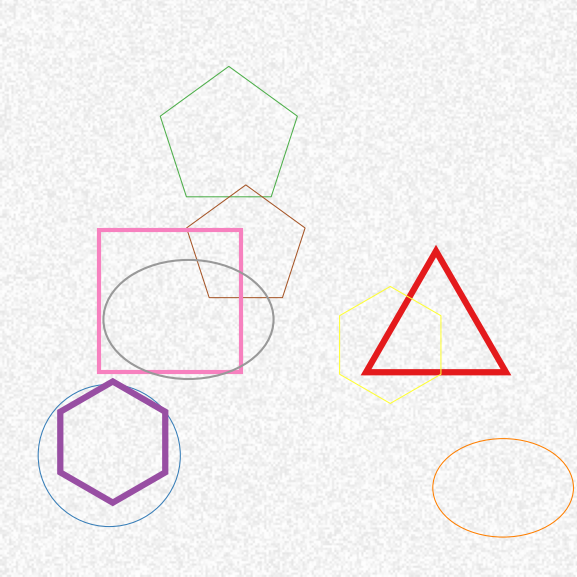[{"shape": "triangle", "thickness": 3, "radius": 0.7, "center": [0.755, 0.424]}, {"shape": "circle", "thickness": 0.5, "radius": 0.62, "center": [0.189, 0.21]}, {"shape": "pentagon", "thickness": 0.5, "radius": 0.62, "center": [0.396, 0.759]}, {"shape": "hexagon", "thickness": 3, "radius": 0.52, "center": [0.195, 0.234]}, {"shape": "oval", "thickness": 0.5, "radius": 0.61, "center": [0.871, 0.154]}, {"shape": "hexagon", "thickness": 0.5, "radius": 0.51, "center": [0.676, 0.402]}, {"shape": "pentagon", "thickness": 0.5, "radius": 0.54, "center": [0.426, 0.571]}, {"shape": "square", "thickness": 2, "radius": 0.62, "center": [0.294, 0.478]}, {"shape": "oval", "thickness": 1, "radius": 0.74, "center": [0.326, 0.446]}]